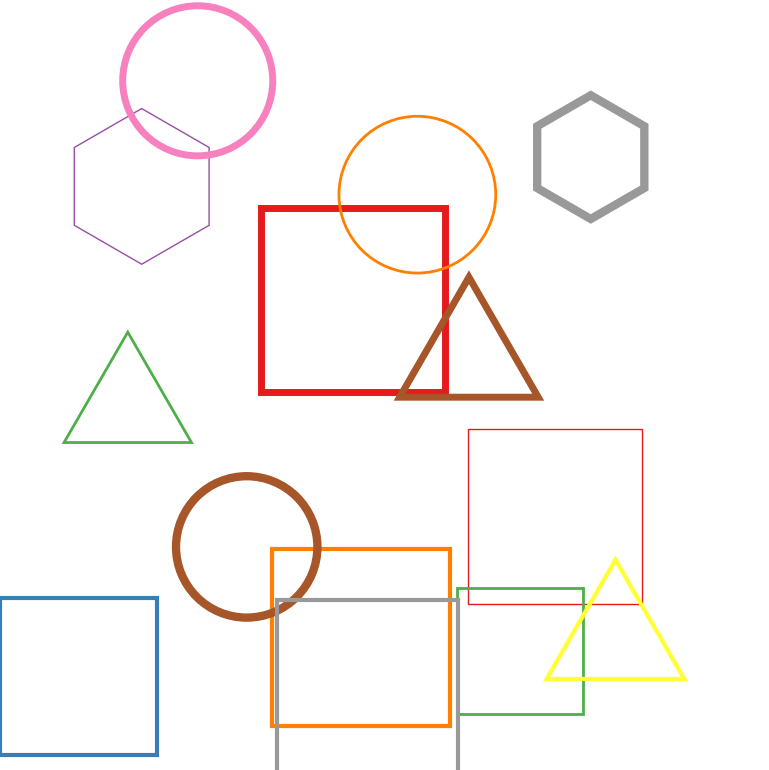[{"shape": "square", "thickness": 0.5, "radius": 0.57, "center": [0.721, 0.329]}, {"shape": "square", "thickness": 2.5, "radius": 0.6, "center": [0.458, 0.611]}, {"shape": "square", "thickness": 1.5, "radius": 0.51, "center": [0.102, 0.121]}, {"shape": "square", "thickness": 1, "radius": 0.41, "center": [0.675, 0.155]}, {"shape": "triangle", "thickness": 1, "radius": 0.48, "center": [0.166, 0.473]}, {"shape": "hexagon", "thickness": 0.5, "radius": 0.51, "center": [0.184, 0.758]}, {"shape": "square", "thickness": 1.5, "radius": 0.58, "center": [0.469, 0.172]}, {"shape": "circle", "thickness": 1, "radius": 0.51, "center": [0.542, 0.747]}, {"shape": "triangle", "thickness": 1.5, "radius": 0.52, "center": [0.799, 0.17]}, {"shape": "circle", "thickness": 3, "radius": 0.46, "center": [0.32, 0.29]}, {"shape": "triangle", "thickness": 2.5, "radius": 0.52, "center": [0.609, 0.536]}, {"shape": "circle", "thickness": 2.5, "radius": 0.49, "center": [0.257, 0.895]}, {"shape": "square", "thickness": 1.5, "radius": 0.59, "center": [0.477, 0.104]}, {"shape": "hexagon", "thickness": 3, "radius": 0.4, "center": [0.767, 0.796]}]